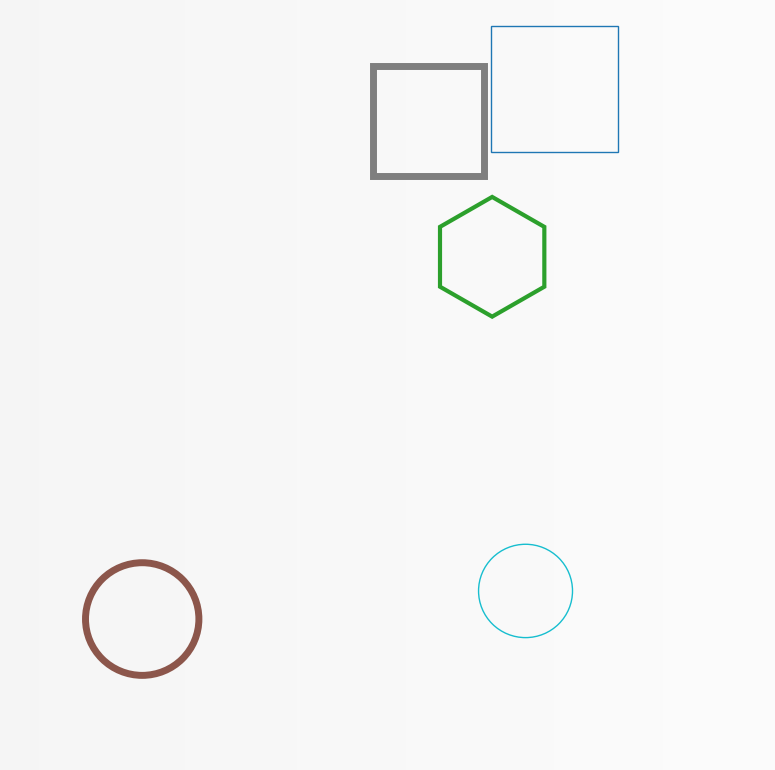[{"shape": "square", "thickness": 0.5, "radius": 0.41, "center": [0.716, 0.884]}, {"shape": "hexagon", "thickness": 1.5, "radius": 0.39, "center": [0.635, 0.667]}, {"shape": "circle", "thickness": 2.5, "radius": 0.37, "center": [0.183, 0.196]}, {"shape": "square", "thickness": 2.5, "radius": 0.36, "center": [0.553, 0.843]}, {"shape": "circle", "thickness": 0.5, "radius": 0.3, "center": [0.678, 0.233]}]